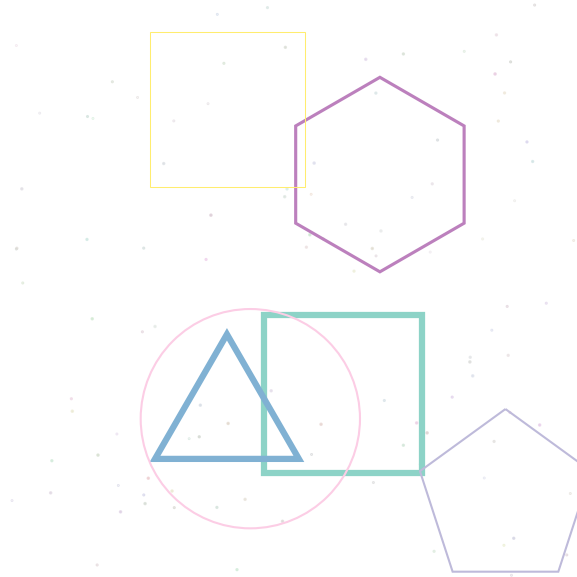[{"shape": "square", "thickness": 3, "radius": 0.68, "center": [0.594, 0.317]}, {"shape": "pentagon", "thickness": 1, "radius": 0.78, "center": [0.875, 0.135]}, {"shape": "triangle", "thickness": 3, "radius": 0.72, "center": [0.393, 0.276]}, {"shape": "circle", "thickness": 1, "radius": 0.95, "center": [0.433, 0.274]}, {"shape": "hexagon", "thickness": 1.5, "radius": 0.84, "center": [0.658, 0.697]}, {"shape": "square", "thickness": 0.5, "radius": 0.67, "center": [0.394, 0.81]}]